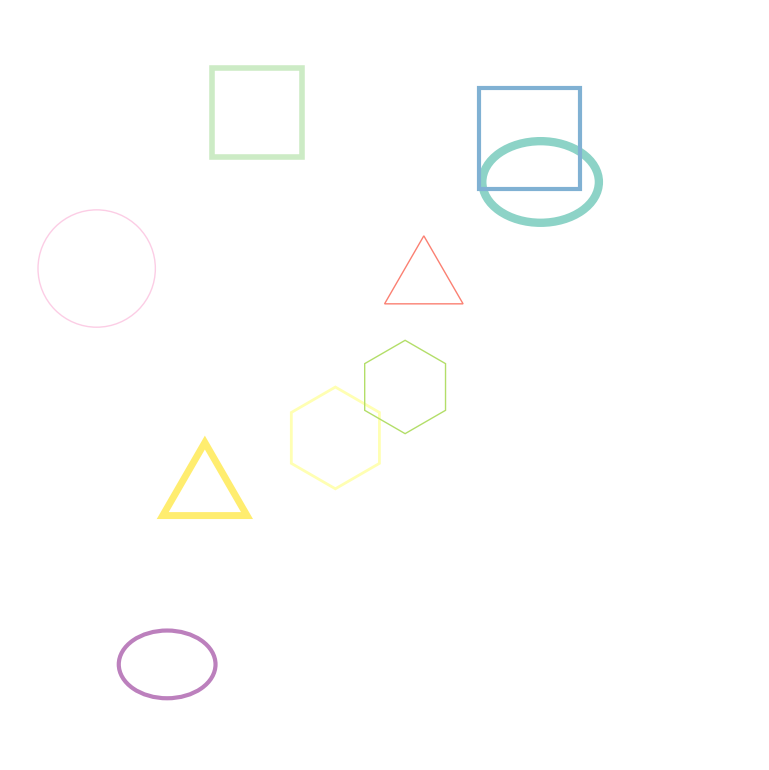[{"shape": "oval", "thickness": 3, "radius": 0.38, "center": [0.702, 0.764]}, {"shape": "hexagon", "thickness": 1, "radius": 0.33, "center": [0.436, 0.431]}, {"shape": "triangle", "thickness": 0.5, "radius": 0.29, "center": [0.55, 0.635]}, {"shape": "square", "thickness": 1.5, "radius": 0.33, "center": [0.688, 0.821]}, {"shape": "hexagon", "thickness": 0.5, "radius": 0.3, "center": [0.526, 0.497]}, {"shape": "circle", "thickness": 0.5, "radius": 0.38, "center": [0.126, 0.651]}, {"shape": "oval", "thickness": 1.5, "radius": 0.31, "center": [0.217, 0.137]}, {"shape": "square", "thickness": 2, "radius": 0.29, "center": [0.334, 0.854]}, {"shape": "triangle", "thickness": 2.5, "radius": 0.32, "center": [0.266, 0.362]}]